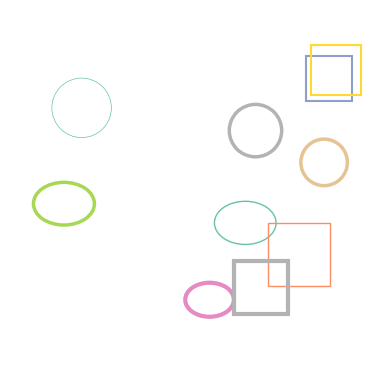[{"shape": "circle", "thickness": 0.5, "radius": 0.39, "center": [0.212, 0.72]}, {"shape": "oval", "thickness": 1, "radius": 0.4, "center": [0.637, 0.421]}, {"shape": "square", "thickness": 1, "radius": 0.41, "center": [0.777, 0.338]}, {"shape": "square", "thickness": 1.5, "radius": 0.3, "center": [0.854, 0.796]}, {"shape": "oval", "thickness": 3, "radius": 0.32, "center": [0.544, 0.221]}, {"shape": "oval", "thickness": 2.5, "radius": 0.4, "center": [0.166, 0.471]}, {"shape": "square", "thickness": 1.5, "radius": 0.32, "center": [0.872, 0.818]}, {"shape": "circle", "thickness": 2.5, "radius": 0.3, "center": [0.842, 0.578]}, {"shape": "square", "thickness": 3, "radius": 0.35, "center": [0.678, 0.253]}, {"shape": "circle", "thickness": 2.5, "radius": 0.34, "center": [0.664, 0.661]}]